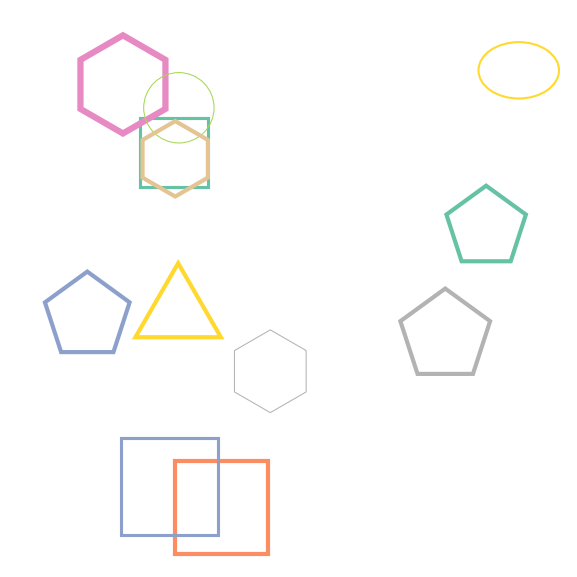[{"shape": "square", "thickness": 1.5, "radius": 0.3, "center": [0.301, 0.734]}, {"shape": "pentagon", "thickness": 2, "radius": 0.36, "center": [0.842, 0.605]}, {"shape": "square", "thickness": 2, "radius": 0.4, "center": [0.383, 0.121]}, {"shape": "square", "thickness": 1.5, "radius": 0.42, "center": [0.294, 0.157]}, {"shape": "pentagon", "thickness": 2, "radius": 0.39, "center": [0.151, 0.452]}, {"shape": "hexagon", "thickness": 3, "radius": 0.42, "center": [0.213, 0.853]}, {"shape": "circle", "thickness": 0.5, "radius": 0.3, "center": [0.31, 0.813]}, {"shape": "triangle", "thickness": 2, "radius": 0.43, "center": [0.308, 0.458]}, {"shape": "oval", "thickness": 1, "radius": 0.35, "center": [0.898, 0.877]}, {"shape": "hexagon", "thickness": 2, "radius": 0.33, "center": [0.303, 0.724]}, {"shape": "pentagon", "thickness": 2, "radius": 0.41, "center": [0.771, 0.418]}, {"shape": "hexagon", "thickness": 0.5, "radius": 0.36, "center": [0.468, 0.356]}]